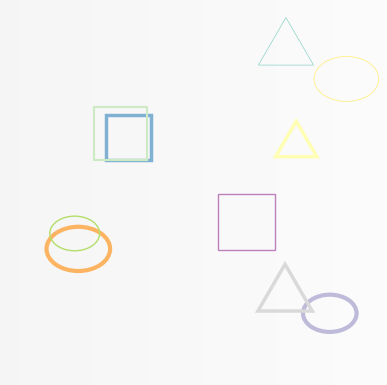[{"shape": "triangle", "thickness": 0.5, "radius": 0.41, "center": [0.738, 0.872]}, {"shape": "triangle", "thickness": 2.5, "radius": 0.31, "center": [0.764, 0.624]}, {"shape": "oval", "thickness": 3, "radius": 0.35, "center": [0.851, 0.186]}, {"shape": "square", "thickness": 2.5, "radius": 0.29, "center": [0.331, 0.642]}, {"shape": "oval", "thickness": 3, "radius": 0.41, "center": [0.202, 0.354]}, {"shape": "oval", "thickness": 1, "radius": 0.32, "center": [0.193, 0.394]}, {"shape": "triangle", "thickness": 2.5, "radius": 0.4, "center": [0.736, 0.233]}, {"shape": "square", "thickness": 1, "radius": 0.37, "center": [0.637, 0.424]}, {"shape": "square", "thickness": 1.5, "radius": 0.34, "center": [0.31, 0.653]}, {"shape": "oval", "thickness": 0.5, "radius": 0.42, "center": [0.894, 0.795]}]